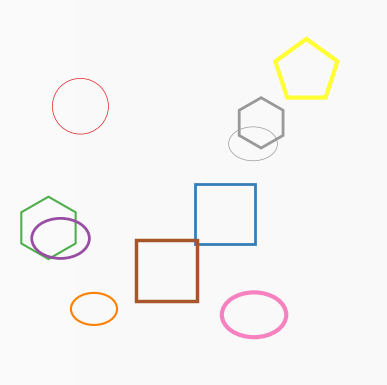[{"shape": "circle", "thickness": 0.5, "radius": 0.36, "center": [0.207, 0.724]}, {"shape": "square", "thickness": 2, "radius": 0.39, "center": [0.58, 0.443]}, {"shape": "hexagon", "thickness": 1.5, "radius": 0.4, "center": [0.125, 0.408]}, {"shape": "oval", "thickness": 2, "radius": 0.37, "center": [0.156, 0.381]}, {"shape": "oval", "thickness": 1.5, "radius": 0.3, "center": [0.243, 0.198]}, {"shape": "pentagon", "thickness": 3, "radius": 0.42, "center": [0.791, 0.815]}, {"shape": "square", "thickness": 2.5, "radius": 0.4, "center": [0.429, 0.297]}, {"shape": "oval", "thickness": 3, "radius": 0.42, "center": [0.656, 0.182]}, {"shape": "hexagon", "thickness": 2, "radius": 0.33, "center": [0.674, 0.681]}, {"shape": "oval", "thickness": 0.5, "radius": 0.31, "center": [0.653, 0.626]}]